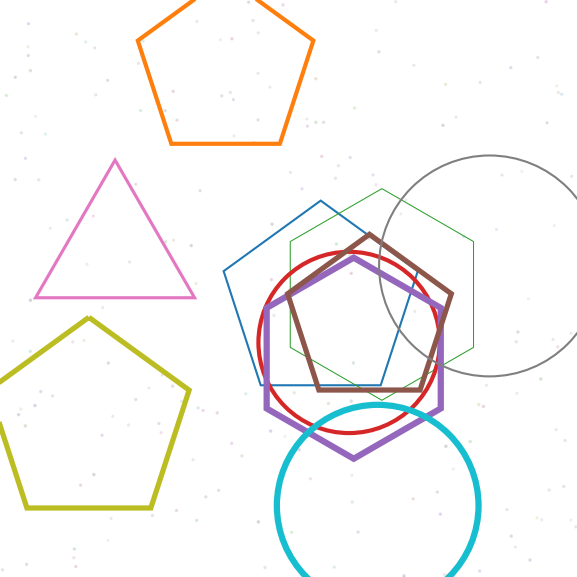[{"shape": "pentagon", "thickness": 1, "radius": 0.88, "center": [0.555, 0.475]}, {"shape": "pentagon", "thickness": 2, "radius": 0.8, "center": [0.391, 0.879]}, {"shape": "hexagon", "thickness": 0.5, "radius": 0.92, "center": [0.661, 0.489]}, {"shape": "circle", "thickness": 2, "radius": 0.78, "center": [0.604, 0.406]}, {"shape": "hexagon", "thickness": 3, "radius": 0.87, "center": [0.612, 0.379]}, {"shape": "pentagon", "thickness": 2.5, "radius": 0.75, "center": [0.64, 0.444]}, {"shape": "triangle", "thickness": 1.5, "radius": 0.79, "center": [0.199, 0.563]}, {"shape": "circle", "thickness": 1, "radius": 0.96, "center": [0.848, 0.539]}, {"shape": "pentagon", "thickness": 2.5, "radius": 0.91, "center": [0.154, 0.267]}, {"shape": "circle", "thickness": 3, "radius": 0.87, "center": [0.654, 0.124]}]